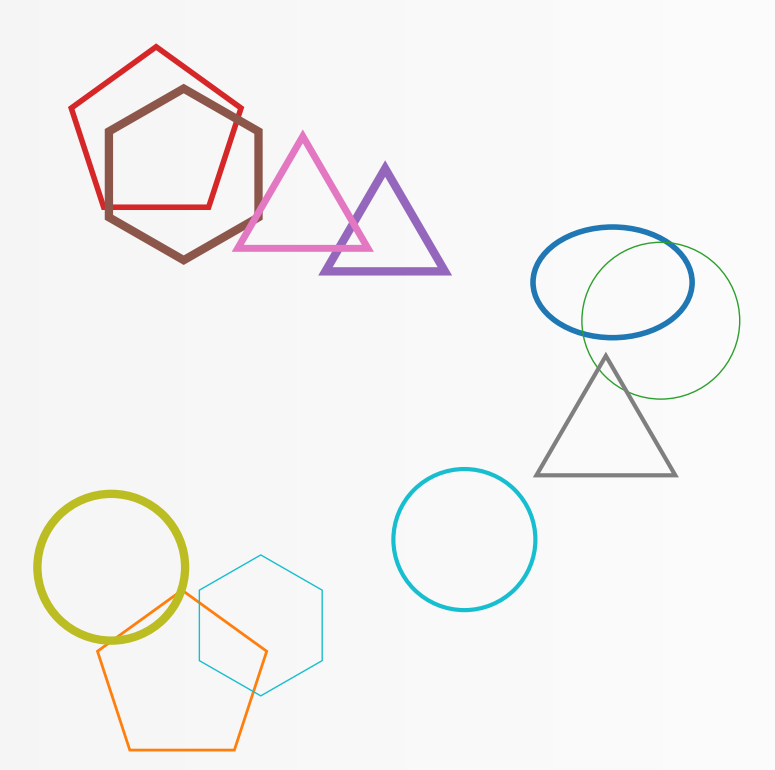[{"shape": "oval", "thickness": 2, "radius": 0.51, "center": [0.79, 0.633]}, {"shape": "pentagon", "thickness": 1, "radius": 0.57, "center": [0.235, 0.119]}, {"shape": "circle", "thickness": 0.5, "radius": 0.51, "center": [0.853, 0.584]}, {"shape": "pentagon", "thickness": 2, "radius": 0.58, "center": [0.201, 0.824]}, {"shape": "triangle", "thickness": 3, "radius": 0.44, "center": [0.497, 0.692]}, {"shape": "hexagon", "thickness": 3, "radius": 0.56, "center": [0.237, 0.774]}, {"shape": "triangle", "thickness": 2.5, "radius": 0.48, "center": [0.391, 0.726]}, {"shape": "triangle", "thickness": 1.5, "radius": 0.52, "center": [0.782, 0.434]}, {"shape": "circle", "thickness": 3, "radius": 0.48, "center": [0.144, 0.263]}, {"shape": "hexagon", "thickness": 0.5, "radius": 0.46, "center": [0.336, 0.188]}, {"shape": "circle", "thickness": 1.5, "radius": 0.46, "center": [0.599, 0.299]}]